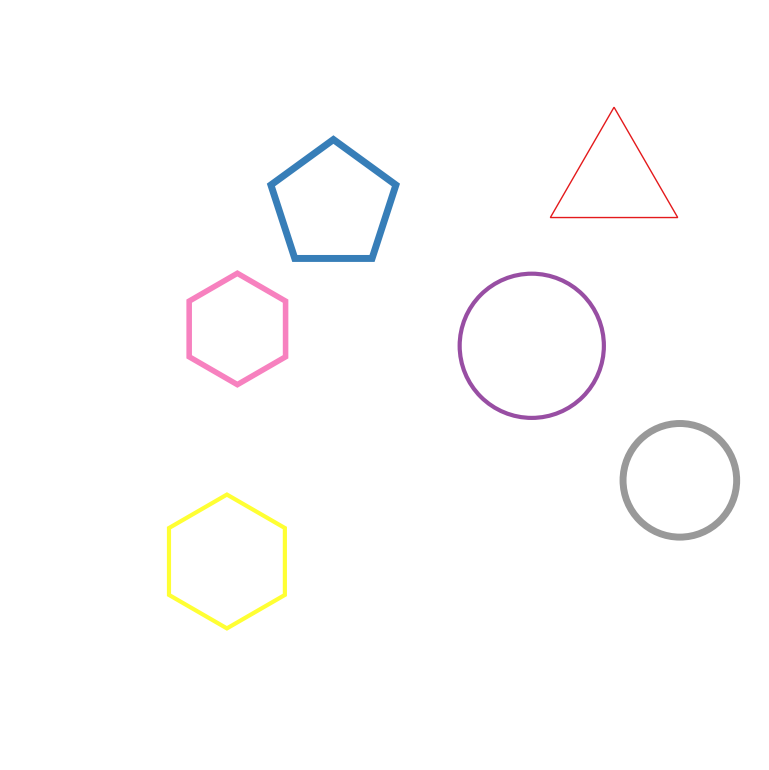[{"shape": "triangle", "thickness": 0.5, "radius": 0.48, "center": [0.797, 0.765]}, {"shape": "pentagon", "thickness": 2.5, "radius": 0.43, "center": [0.433, 0.733]}, {"shape": "circle", "thickness": 1.5, "radius": 0.47, "center": [0.691, 0.551]}, {"shape": "hexagon", "thickness": 1.5, "radius": 0.43, "center": [0.295, 0.271]}, {"shape": "hexagon", "thickness": 2, "radius": 0.36, "center": [0.308, 0.573]}, {"shape": "circle", "thickness": 2.5, "radius": 0.37, "center": [0.883, 0.376]}]